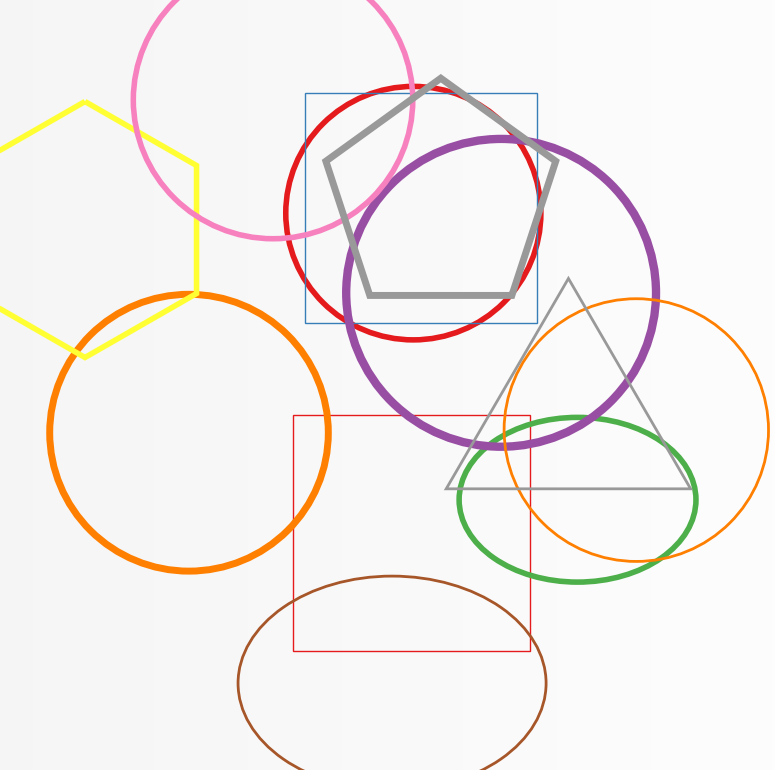[{"shape": "square", "thickness": 0.5, "radius": 0.76, "center": [0.531, 0.308]}, {"shape": "circle", "thickness": 2, "radius": 0.82, "center": [0.533, 0.723]}, {"shape": "square", "thickness": 0.5, "radius": 0.75, "center": [0.543, 0.73]}, {"shape": "oval", "thickness": 2, "radius": 0.76, "center": [0.745, 0.351]}, {"shape": "circle", "thickness": 3, "radius": 1.0, "center": [0.647, 0.62]}, {"shape": "circle", "thickness": 2.5, "radius": 0.9, "center": [0.244, 0.438]}, {"shape": "circle", "thickness": 1, "radius": 0.85, "center": [0.821, 0.441]}, {"shape": "hexagon", "thickness": 2, "radius": 0.83, "center": [0.11, 0.702]}, {"shape": "oval", "thickness": 1, "radius": 0.99, "center": [0.506, 0.113]}, {"shape": "circle", "thickness": 2, "radius": 0.9, "center": [0.352, 0.87]}, {"shape": "pentagon", "thickness": 2.5, "radius": 0.78, "center": [0.569, 0.742]}, {"shape": "triangle", "thickness": 1, "radius": 0.91, "center": [0.733, 0.456]}]